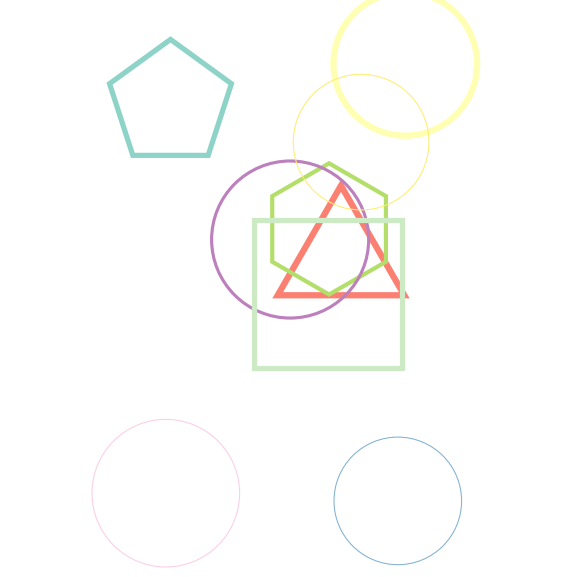[{"shape": "pentagon", "thickness": 2.5, "radius": 0.55, "center": [0.295, 0.82]}, {"shape": "circle", "thickness": 3, "radius": 0.62, "center": [0.702, 0.889]}, {"shape": "triangle", "thickness": 3, "radius": 0.63, "center": [0.59, 0.551]}, {"shape": "circle", "thickness": 0.5, "radius": 0.55, "center": [0.689, 0.132]}, {"shape": "hexagon", "thickness": 2, "radius": 0.57, "center": [0.57, 0.603]}, {"shape": "circle", "thickness": 0.5, "radius": 0.64, "center": [0.287, 0.145]}, {"shape": "circle", "thickness": 1.5, "radius": 0.68, "center": [0.502, 0.584]}, {"shape": "square", "thickness": 2.5, "radius": 0.64, "center": [0.567, 0.49]}, {"shape": "circle", "thickness": 0.5, "radius": 0.59, "center": [0.625, 0.753]}]